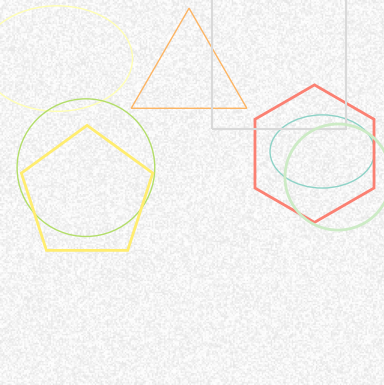[{"shape": "oval", "thickness": 1, "radius": 0.68, "center": [0.837, 0.607]}, {"shape": "oval", "thickness": 1, "radius": 0.98, "center": [0.148, 0.848]}, {"shape": "hexagon", "thickness": 2, "radius": 0.89, "center": [0.817, 0.601]}, {"shape": "triangle", "thickness": 1, "radius": 0.87, "center": [0.491, 0.805]}, {"shape": "circle", "thickness": 1, "radius": 0.89, "center": [0.223, 0.565]}, {"shape": "square", "thickness": 1.5, "radius": 0.87, "center": [0.725, 0.838]}, {"shape": "circle", "thickness": 2, "radius": 0.69, "center": [0.878, 0.54]}, {"shape": "pentagon", "thickness": 2, "radius": 0.9, "center": [0.226, 0.495]}]